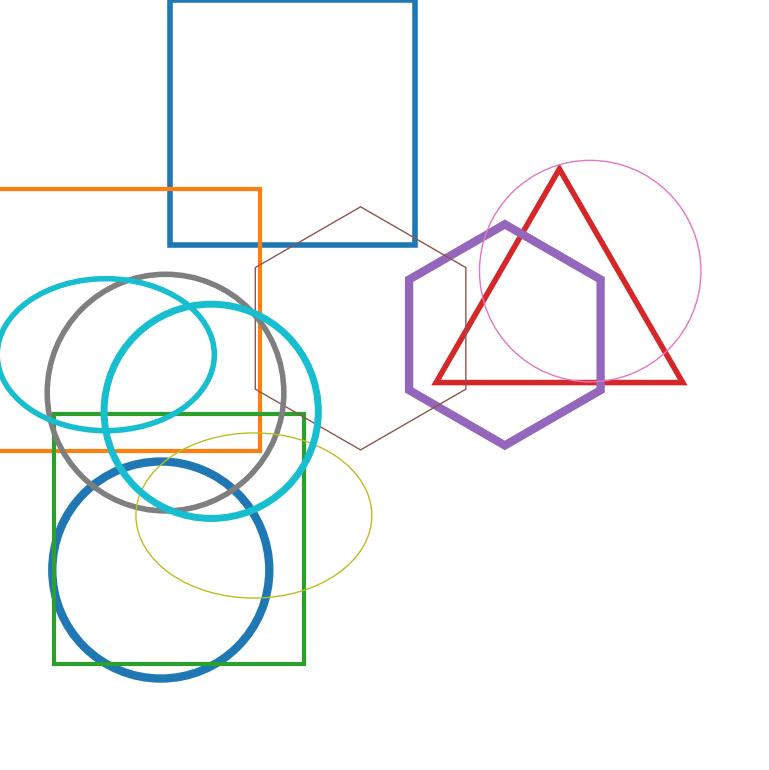[{"shape": "circle", "thickness": 3, "radius": 0.7, "center": [0.209, 0.26]}, {"shape": "square", "thickness": 2, "radius": 0.8, "center": [0.379, 0.841]}, {"shape": "square", "thickness": 1.5, "radius": 0.85, "center": [0.168, 0.585]}, {"shape": "square", "thickness": 1.5, "radius": 0.81, "center": [0.233, 0.3]}, {"shape": "triangle", "thickness": 2, "radius": 0.92, "center": [0.727, 0.596]}, {"shape": "hexagon", "thickness": 3, "radius": 0.72, "center": [0.656, 0.565]}, {"shape": "hexagon", "thickness": 0.5, "radius": 0.79, "center": [0.468, 0.574]}, {"shape": "circle", "thickness": 0.5, "radius": 0.72, "center": [0.767, 0.648]}, {"shape": "circle", "thickness": 2, "radius": 0.77, "center": [0.215, 0.49]}, {"shape": "oval", "thickness": 0.5, "radius": 0.77, "center": [0.33, 0.331]}, {"shape": "oval", "thickness": 2, "radius": 0.71, "center": [0.137, 0.539]}, {"shape": "circle", "thickness": 2.5, "radius": 0.7, "center": [0.274, 0.466]}]